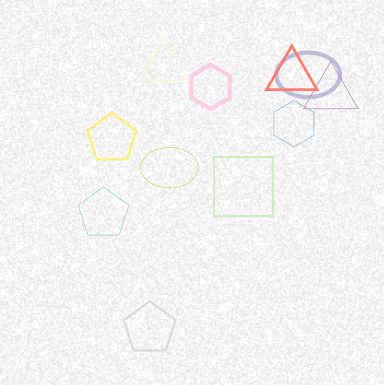[{"shape": "pentagon", "thickness": 0.5, "radius": 0.35, "center": [0.269, 0.445]}, {"shape": "triangle", "thickness": 0.5, "radius": 0.37, "center": [0.426, 0.827]}, {"shape": "oval", "thickness": 3, "radius": 0.41, "center": [0.8, 0.805]}, {"shape": "triangle", "thickness": 2, "radius": 0.38, "center": [0.758, 0.805]}, {"shape": "hexagon", "thickness": 0.5, "radius": 0.3, "center": [0.763, 0.679]}, {"shape": "oval", "thickness": 0.5, "radius": 0.37, "center": [0.44, 0.564]}, {"shape": "hexagon", "thickness": 3, "radius": 0.29, "center": [0.547, 0.774]}, {"shape": "pentagon", "thickness": 1.5, "radius": 0.35, "center": [0.389, 0.147]}, {"shape": "triangle", "thickness": 0.5, "radius": 0.41, "center": [0.859, 0.759]}, {"shape": "square", "thickness": 1.5, "radius": 0.38, "center": [0.631, 0.517]}, {"shape": "pentagon", "thickness": 1.5, "radius": 0.33, "center": [0.29, 0.64]}]